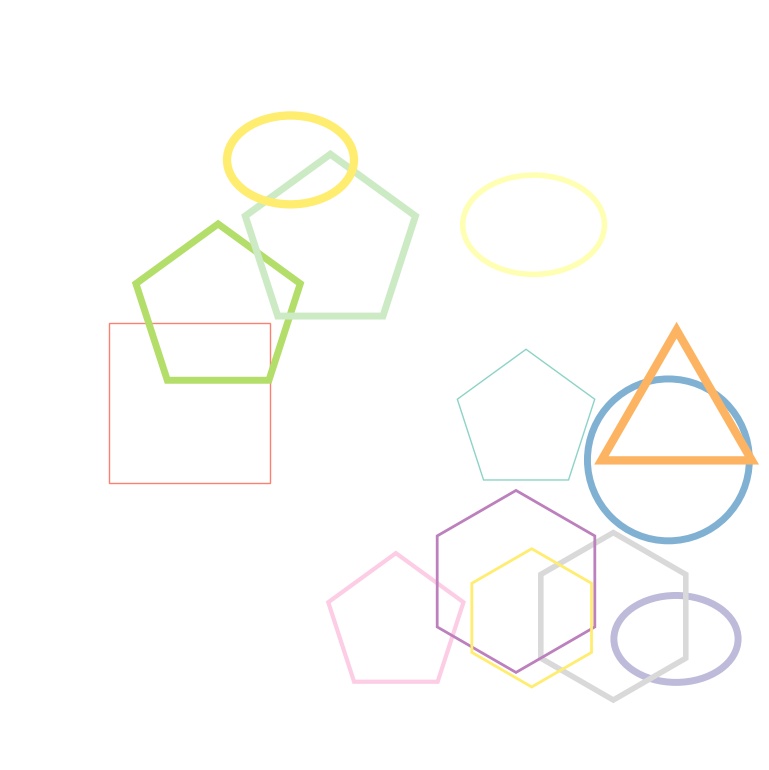[{"shape": "pentagon", "thickness": 0.5, "radius": 0.47, "center": [0.683, 0.453]}, {"shape": "oval", "thickness": 2, "radius": 0.46, "center": [0.693, 0.708]}, {"shape": "oval", "thickness": 2.5, "radius": 0.4, "center": [0.878, 0.17]}, {"shape": "square", "thickness": 0.5, "radius": 0.52, "center": [0.246, 0.477]}, {"shape": "circle", "thickness": 2.5, "radius": 0.53, "center": [0.868, 0.403]}, {"shape": "triangle", "thickness": 3, "radius": 0.56, "center": [0.879, 0.458]}, {"shape": "pentagon", "thickness": 2.5, "radius": 0.56, "center": [0.283, 0.597]}, {"shape": "pentagon", "thickness": 1.5, "radius": 0.46, "center": [0.514, 0.189]}, {"shape": "hexagon", "thickness": 2, "radius": 0.54, "center": [0.797, 0.2]}, {"shape": "hexagon", "thickness": 1, "radius": 0.59, "center": [0.67, 0.245]}, {"shape": "pentagon", "thickness": 2.5, "radius": 0.58, "center": [0.429, 0.684]}, {"shape": "oval", "thickness": 3, "radius": 0.41, "center": [0.377, 0.792]}, {"shape": "hexagon", "thickness": 1, "radius": 0.45, "center": [0.691, 0.198]}]